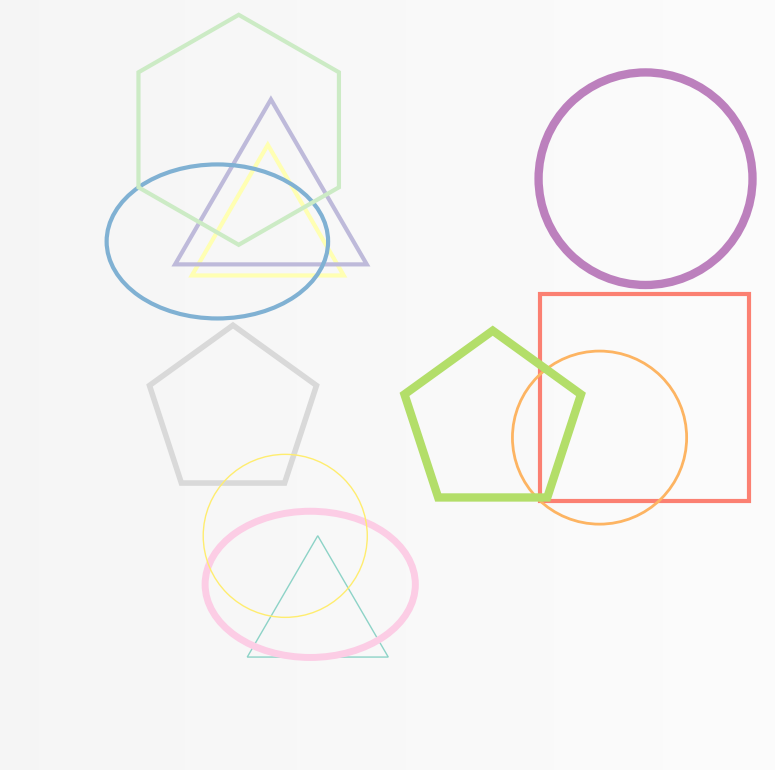[{"shape": "triangle", "thickness": 0.5, "radius": 0.53, "center": [0.41, 0.199]}, {"shape": "triangle", "thickness": 1.5, "radius": 0.57, "center": [0.346, 0.699]}, {"shape": "triangle", "thickness": 1.5, "radius": 0.71, "center": [0.35, 0.728]}, {"shape": "square", "thickness": 1.5, "radius": 0.67, "center": [0.832, 0.484]}, {"shape": "oval", "thickness": 1.5, "radius": 0.71, "center": [0.28, 0.686]}, {"shape": "circle", "thickness": 1, "radius": 0.56, "center": [0.774, 0.432]}, {"shape": "pentagon", "thickness": 3, "radius": 0.6, "center": [0.636, 0.451]}, {"shape": "oval", "thickness": 2.5, "radius": 0.68, "center": [0.4, 0.241]}, {"shape": "pentagon", "thickness": 2, "radius": 0.57, "center": [0.301, 0.464]}, {"shape": "circle", "thickness": 3, "radius": 0.69, "center": [0.833, 0.768]}, {"shape": "hexagon", "thickness": 1.5, "radius": 0.75, "center": [0.308, 0.831]}, {"shape": "circle", "thickness": 0.5, "radius": 0.53, "center": [0.368, 0.304]}]